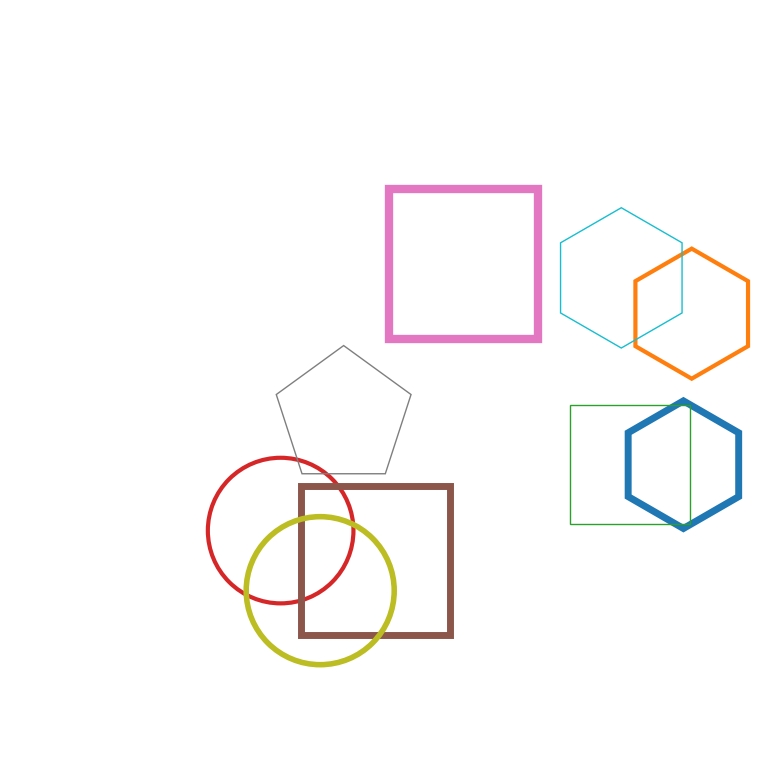[{"shape": "hexagon", "thickness": 2.5, "radius": 0.41, "center": [0.888, 0.397]}, {"shape": "hexagon", "thickness": 1.5, "radius": 0.42, "center": [0.898, 0.593]}, {"shape": "square", "thickness": 0.5, "radius": 0.39, "center": [0.818, 0.397]}, {"shape": "circle", "thickness": 1.5, "radius": 0.47, "center": [0.364, 0.311]}, {"shape": "square", "thickness": 2.5, "radius": 0.48, "center": [0.488, 0.272]}, {"shape": "square", "thickness": 3, "radius": 0.49, "center": [0.602, 0.657]}, {"shape": "pentagon", "thickness": 0.5, "radius": 0.46, "center": [0.446, 0.459]}, {"shape": "circle", "thickness": 2, "radius": 0.48, "center": [0.416, 0.233]}, {"shape": "hexagon", "thickness": 0.5, "radius": 0.46, "center": [0.807, 0.639]}]